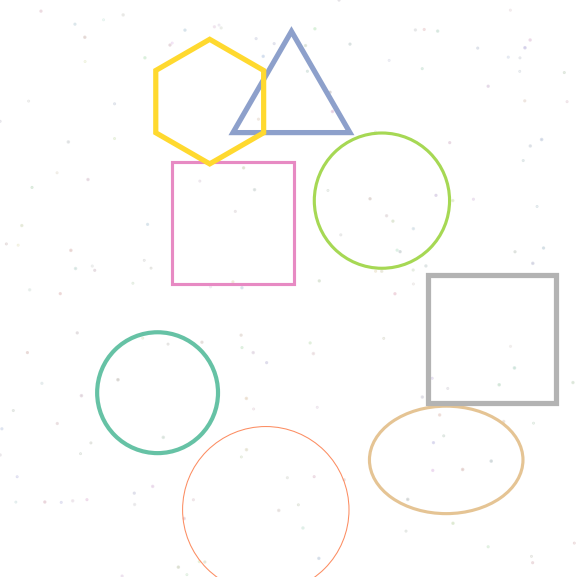[{"shape": "circle", "thickness": 2, "radius": 0.52, "center": [0.273, 0.319]}, {"shape": "circle", "thickness": 0.5, "radius": 0.72, "center": [0.46, 0.116]}, {"shape": "triangle", "thickness": 2.5, "radius": 0.58, "center": [0.505, 0.828]}, {"shape": "square", "thickness": 1.5, "radius": 0.53, "center": [0.403, 0.613]}, {"shape": "circle", "thickness": 1.5, "radius": 0.59, "center": [0.661, 0.652]}, {"shape": "hexagon", "thickness": 2.5, "radius": 0.54, "center": [0.363, 0.823]}, {"shape": "oval", "thickness": 1.5, "radius": 0.66, "center": [0.773, 0.203]}, {"shape": "square", "thickness": 2.5, "radius": 0.56, "center": [0.852, 0.412]}]